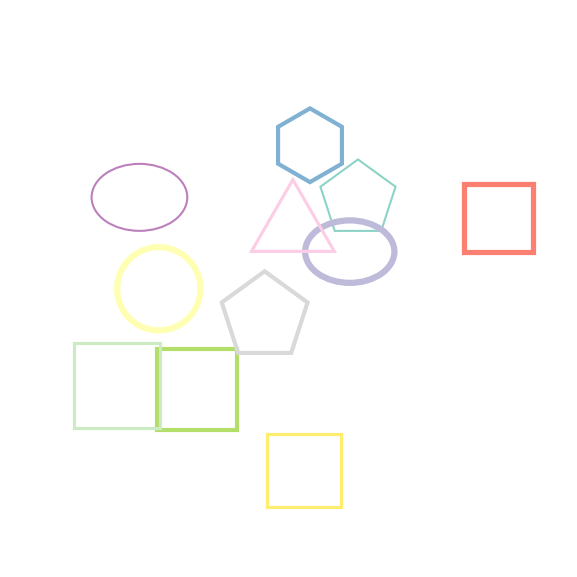[{"shape": "pentagon", "thickness": 1, "radius": 0.34, "center": [0.62, 0.655]}, {"shape": "circle", "thickness": 3, "radius": 0.36, "center": [0.275, 0.499]}, {"shape": "oval", "thickness": 3, "radius": 0.39, "center": [0.606, 0.563]}, {"shape": "square", "thickness": 2.5, "radius": 0.3, "center": [0.863, 0.621]}, {"shape": "hexagon", "thickness": 2, "radius": 0.32, "center": [0.537, 0.748]}, {"shape": "square", "thickness": 2, "radius": 0.35, "center": [0.341, 0.324]}, {"shape": "triangle", "thickness": 1.5, "radius": 0.41, "center": [0.507, 0.605]}, {"shape": "pentagon", "thickness": 2, "radius": 0.39, "center": [0.458, 0.451]}, {"shape": "oval", "thickness": 1, "radius": 0.41, "center": [0.241, 0.657]}, {"shape": "square", "thickness": 1.5, "radius": 0.37, "center": [0.202, 0.332]}, {"shape": "square", "thickness": 1.5, "radius": 0.32, "center": [0.526, 0.185]}]